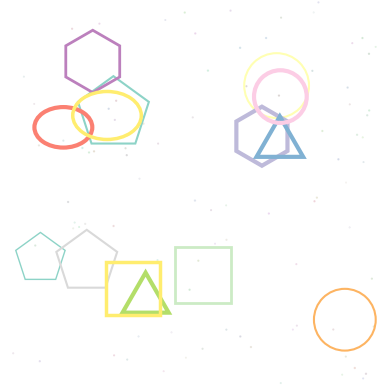[{"shape": "pentagon", "thickness": 1.5, "radius": 0.48, "center": [0.295, 0.705]}, {"shape": "pentagon", "thickness": 1, "radius": 0.34, "center": [0.105, 0.329]}, {"shape": "circle", "thickness": 1.5, "radius": 0.42, "center": [0.718, 0.778]}, {"shape": "hexagon", "thickness": 3, "radius": 0.38, "center": [0.68, 0.646]}, {"shape": "oval", "thickness": 3, "radius": 0.38, "center": [0.165, 0.669]}, {"shape": "triangle", "thickness": 3, "radius": 0.35, "center": [0.727, 0.628]}, {"shape": "circle", "thickness": 1.5, "radius": 0.4, "center": [0.896, 0.17]}, {"shape": "triangle", "thickness": 3, "radius": 0.35, "center": [0.378, 0.223]}, {"shape": "circle", "thickness": 3, "radius": 0.34, "center": [0.728, 0.749]}, {"shape": "pentagon", "thickness": 1.5, "radius": 0.42, "center": [0.225, 0.32]}, {"shape": "hexagon", "thickness": 2, "radius": 0.4, "center": [0.241, 0.841]}, {"shape": "square", "thickness": 2, "radius": 0.37, "center": [0.528, 0.285]}, {"shape": "oval", "thickness": 2.5, "radius": 0.45, "center": [0.278, 0.7]}, {"shape": "square", "thickness": 2.5, "radius": 0.35, "center": [0.345, 0.251]}]